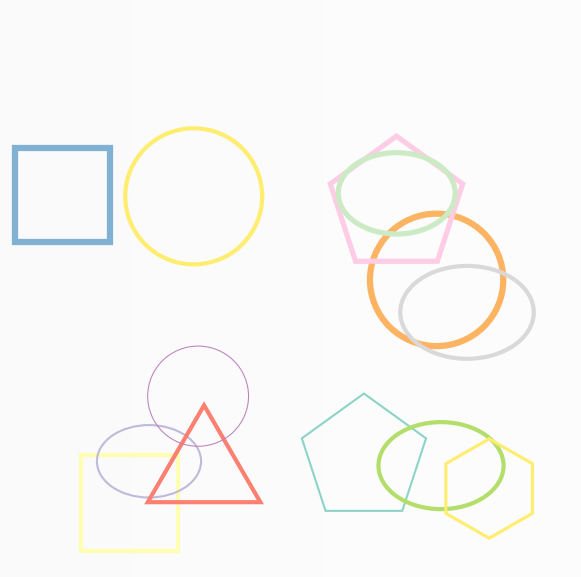[{"shape": "pentagon", "thickness": 1, "radius": 0.56, "center": [0.626, 0.205]}, {"shape": "square", "thickness": 2, "radius": 0.42, "center": [0.223, 0.128]}, {"shape": "oval", "thickness": 1, "radius": 0.45, "center": [0.256, 0.2]}, {"shape": "triangle", "thickness": 2, "radius": 0.56, "center": [0.351, 0.185]}, {"shape": "square", "thickness": 3, "radius": 0.41, "center": [0.107, 0.661]}, {"shape": "circle", "thickness": 3, "radius": 0.57, "center": [0.751, 0.514]}, {"shape": "oval", "thickness": 2, "radius": 0.54, "center": [0.759, 0.193]}, {"shape": "pentagon", "thickness": 2.5, "radius": 0.6, "center": [0.682, 0.644]}, {"shape": "oval", "thickness": 2, "radius": 0.57, "center": [0.803, 0.458]}, {"shape": "circle", "thickness": 0.5, "radius": 0.43, "center": [0.341, 0.313]}, {"shape": "oval", "thickness": 2.5, "radius": 0.5, "center": [0.683, 0.664]}, {"shape": "hexagon", "thickness": 1.5, "radius": 0.43, "center": [0.842, 0.153]}, {"shape": "circle", "thickness": 2, "radius": 0.59, "center": [0.333, 0.659]}]